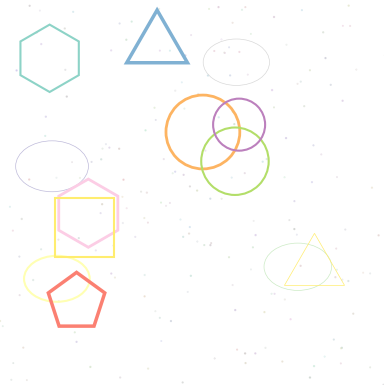[{"shape": "hexagon", "thickness": 1.5, "radius": 0.44, "center": [0.129, 0.849]}, {"shape": "oval", "thickness": 1.5, "radius": 0.43, "center": [0.148, 0.276]}, {"shape": "oval", "thickness": 0.5, "radius": 0.47, "center": [0.135, 0.568]}, {"shape": "pentagon", "thickness": 2.5, "radius": 0.39, "center": [0.199, 0.215]}, {"shape": "triangle", "thickness": 2.5, "radius": 0.46, "center": [0.408, 0.883]}, {"shape": "circle", "thickness": 2, "radius": 0.48, "center": [0.527, 0.657]}, {"shape": "circle", "thickness": 1.5, "radius": 0.44, "center": [0.61, 0.581]}, {"shape": "hexagon", "thickness": 2, "radius": 0.44, "center": [0.229, 0.446]}, {"shape": "oval", "thickness": 0.5, "radius": 0.43, "center": [0.614, 0.838]}, {"shape": "circle", "thickness": 1.5, "radius": 0.34, "center": [0.621, 0.676]}, {"shape": "oval", "thickness": 0.5, "radius": 0.44, "center": [0.774, 0.307]}, {"shape": "square", "thickness": 1.5, "radius": 0.38, "center": [0.22, 0.41]}, {"shape": "triangle", "thickness": 0.5, "radius": 0.45, "center": [0.817, 0.304]}]